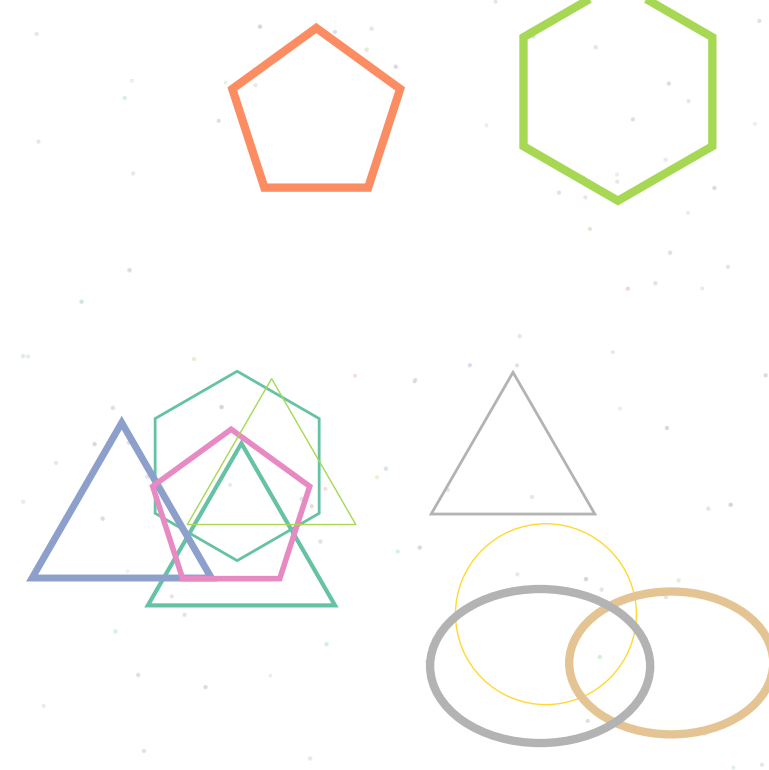[{"shape": "triangle", "thickness": 1.5, "radius": 0.7, "center": [0.314, 0.284]}, {"shape": "hexagon", "thickness": 1, "radius": 0.61, "center": [0.308, 0.395]}, {"shape": "pentagon", "thickness": 3, "radius": 0.57, "center": [0.411, 0.849]}, {"shape": "triangle", "thickness": 2.5, "radius": 0.67, "center": [0.158, 0.317]}, {"shape": "pentagon", "thickness": 2, "radius": 0.54, "center": [0.3, 0.335]}, {"shape": "triangle", "thickness": 0.5, "radius": 0.63, "center": [0.353, 0.382]}, {"shape": "hexagon", "thickness": 3, "radius": 0.71, "center": [0.802, 0.881]}, {"shape": "circle", "thickness": 0.5, "radius": 0.59, "center": [0.709, 0.202]}, {"shape": "oval", "thickness": 3, "radius": 0.66, "center": [0.872, 0.139]}, {"shape": "triangle", "thickness": 1, "radius": 0.61, "center": [0.666, 0.394]}, {"shape": "oval", "thickness": 3, "radius": 0.71, "center": [0.701, 0.135]}]